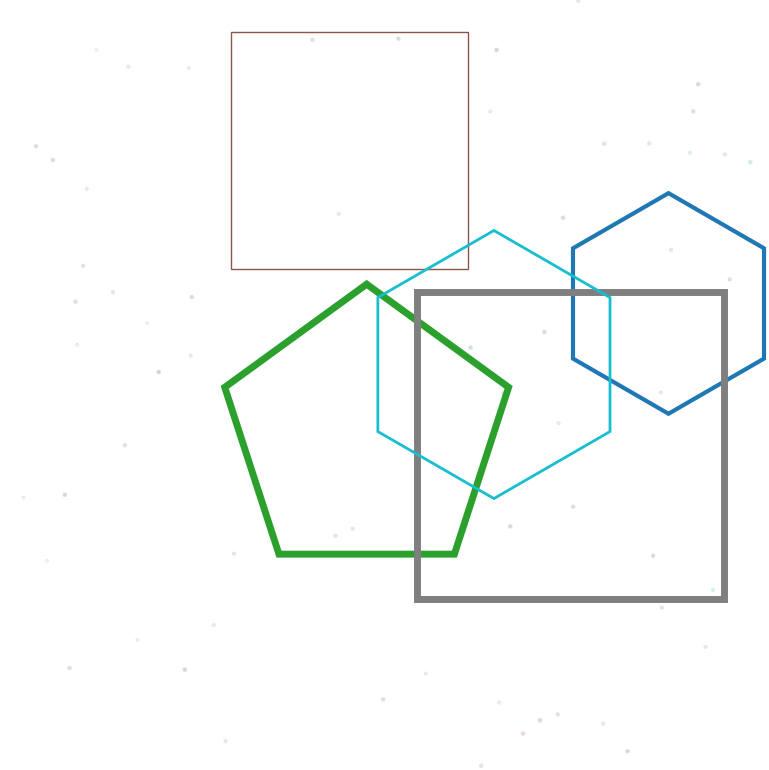[{"shape": "hexagon", "thickness": 1.5, "radius": 0.72, "center": [0.868, 0.606]}, {"shape": "pentagon", "thickness": 2.5, "radius": 0.97, "center": [0.476, 0.437]}, {"shape": "square", "thickness": 0.5, "radius": 0.77, "center": [0.453, 0.804]}, {"shape": "square", "thickness": 2.5, "radius": 1.0, "center": [0.741, 0.421]}, {"shape": "hexagon", "thickness": 1, "radius": 0.87, "center": [0.641, 0.527]}]